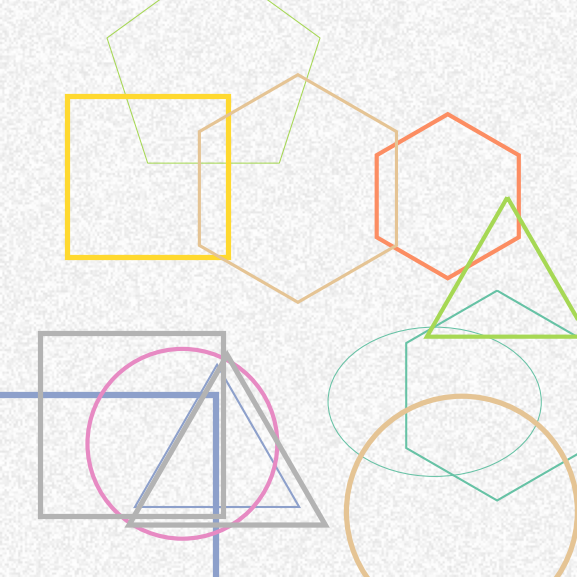[{"shape": "oval", "thickness": 0.5, "radius": 0.92, "center": [0.753, 0.303]}, {"shape": "hexagon", "thickness": 1, "radius": 0.91, "center": [0.861, 0.314]}, {"shape": "hexagon", "thickness": 2, "radius": 0.71, "center": [0.775, 0.659]}, {"shape": "square", "thickness": 3, "radius": 0.95, "center": [0.185, 0.125]}, {"shape": "triangle", "thickness": 1, "radius": 0.82, "center": [0.376, 0.203]}, {"shape": "circle", "thickness": 2, "radius": 0.82, "center": [0.316, 0.231]}, {"shape": "pentagon", "thickness": 0.5, "radius": 0.97, "center": [0.37, 0.874]}, {"shape": "triangle", "thickness": 2, "radius": 0.8, "center": [0.879, 0.497]}, {"shape": "square", "thickness": 2.5, "radius": 0.7, "center": [0.255, 0.693]}, {"shape": "circle", "thickness": 2.5, "radius": 1.0, "center": [0.8, 0.113]}, {"shape": "hexagon", "thickness": 1.5, "radius": 0.99, "center": [0.516, 0.673]}, {"shape": "square", "thickness": 2.5, "radius": 0.79, "center": [0.227, 0.263]}, {"shape": "triangle", "thickness": 2.5, "radius": 0.98, "center": [0.393, 0.188]}]